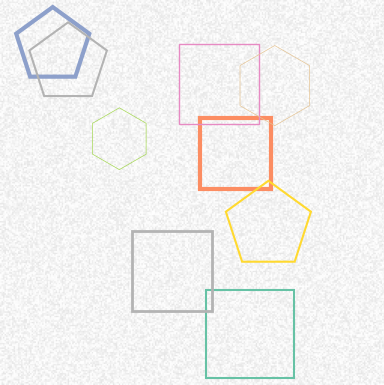[{"shape": "square", "thickness": 1.5, "radius": 0.58, "center": [0.65, 0.133]}, {"shape": "square", "thickness": 3, "radius": 0.46, "center": [0.612, 0.601]}, {"shape": "pentagon", "thickness": 3, "radius": 0.5, "center": [0.137, 0.882]}, {"shape": "square", "thickness": 1, "radius": 0.52, "center": [0.569, 0.781]}, {"shape": "hexagon", "thickness": 0.5, "radius": 0.4, "center": [0.31, 0.64]}, {"shape": "pentagon", "thickness": 1.5, "radius": 0.58, "center": [0.697, 0.414]}, {"shape": "hexagon", "thickness": 0.5, "radius": 0.52, "center": [0.714, 0.778]}, {"shape": "square", "thickness": 2, "radius": 0.52, "center": [0.446, 0.296]}, {"shape": "pentagon", "thickness": 1.5, "radius": 0.53, "center": [0.177, 0.836]}]